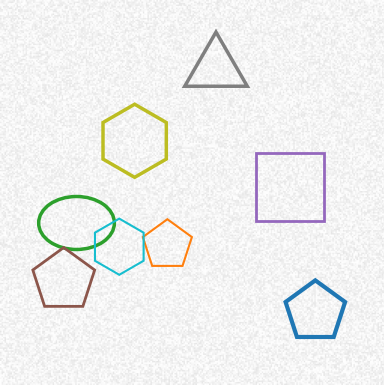[{"shape": "pentagon", "thickness": 3, "radius": 0.41, "center": [0.819, 0.19]}, {"shape": "pentagon", "thickness": 1.5, "radius": 0.34, "center": [0.435, 0.364]}, {"shape": "oval", "thickness": 2.5, "radius": 0.49, "center": [0.199, 0.421]}, {"shape": "square", "thickness": 2, "radius": 0.45, "center": [0.753, 0.514]}, {"shape": "pentagon", "thickness": 2, "radius": 0.42, "center": [0.166, 0.273]}, {"shape": "triangle", "thickness": 2.5, "radius": 0.47, "center": [0.561, 0.823]}, {"shape": "hexagon", "thickness": 2.5, "radius": 0.47, "center": [0.35, 0.634]}, {"shape": "hexagon", "thickness": 1.5, "radius": 0.36, "center": [0.31, 0.359]}]